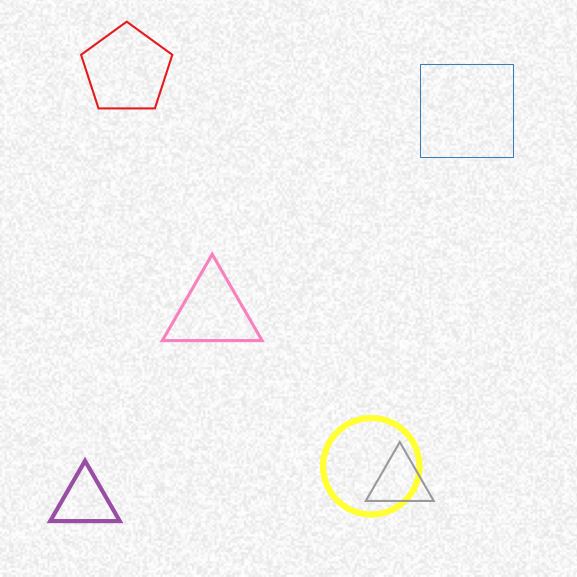[{"shape": "pentagon", "thickness": 1, "radius": 0.42, "center": [0.219, 0.879]}, {"shape": "square", "thickness": 0.5, "radius": 0.4, "center": [0.807, 0.807]}, {"shape": "triangle", "thickness": 2, "radius": 0.35, "center": [0.147, 0.132]}, {"shape": "circle", "thickness": 3, "radius": 0.42, "center": [0.643, 0.192]}, {"shape": "triangle", "thickness": 1.5, "radius": 0.5, "center": [0.367, 0.459]}, {"shape": "triangle", "thickness": 1, "radius": 0.34, "center": [0.692, 0.166]}]